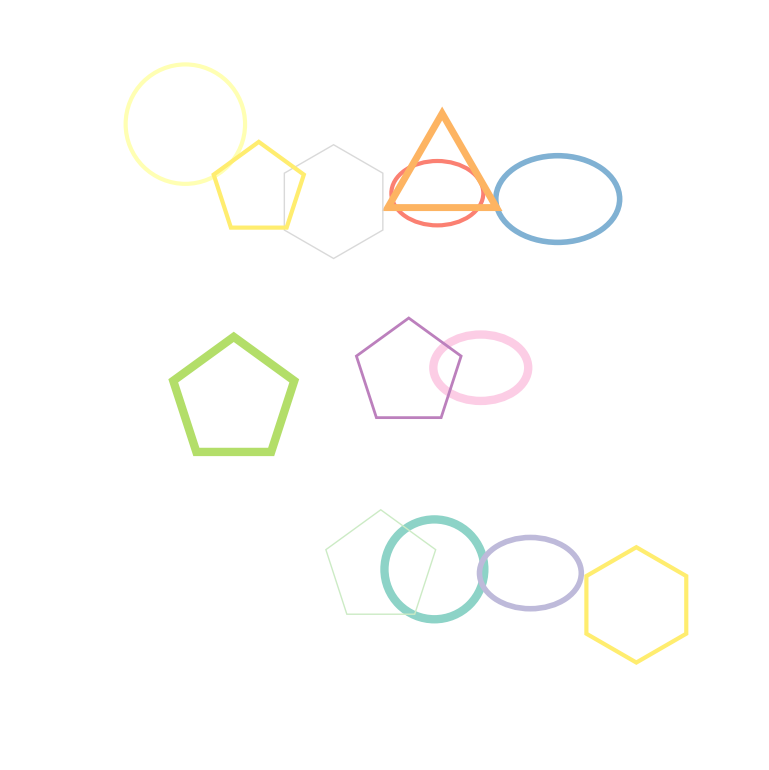[{"shape": "circle", "thickness": 3, "radius": 0.32, "center": [0.564, 0.261]}, {"shape": "circle", "thickness": 1.5, "radius": 0.39, "center": [0.241, 0.839]}, {"shape": "oval", "thickness": 2, "radius": 0.33, "center": [0.689, 0.256]}, {"shape": "oval", "thickness": 1.5, "radius": 0.3, "center": [0.568, 0.749]}, {"shape": "oval", "thickness": 2, "radius": 0.4, "center": [0.724, 0.742]}, {"shape": "triangle", "thickness": 2.5, "radius": 0.41, "center": [0.574, 0.771]}, {"shape": "pentagon", "thickness": 3, "radius": 0.41, "center": [0.304, 0.48]}, {"shape": "oval", "thickness": 3, "radius": 0.31, "center": [0.624, 0.522]}, {"shape": "hexagon", "thickness": 0.5, "radius": 0.37, "center": [0.433, 0.738]}, {"shape": "pentagon", "thickness": 1, "radius": 0.36, "center": [0.531, 0.515]}, {"shape": "pentagon", "thickness": 0.5, "radius": 0.37, "center": [0.495, 0.263]}, {"shape": "hexagon", "thickness": 1.5, "radius": 0.37, "center": [0.826, 0.214]}, {"shape": "pentagon", "thickness": 1.5, "radius": 0.31, "center": [0.336, 0.754]}]